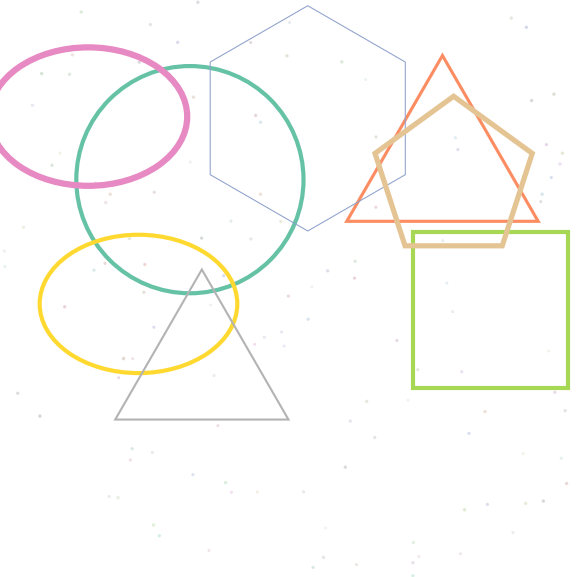[{"shape": "circle", "thickness": 2, "radius": 0.98, "center": [0.329, 0.688]}, {"shape": "triangle", "thickness": 1.5, "radius": 0.96, "center": [0.766, 0.712]}, {"shape": "hexagon", "thickness": 0.5, "radius": 0.98, "center": [0.533, 0.794]}, {"shape": "oval", "thickness": 3, "radius": 0.86, "center": [0.153, 0.797]}, {"shape": "square", "thickness": 2, "radius": 0.67, "center": [0.849, 0.463]}, {"shape": "oval", "thickness": 2, "radius": 0.86, "center": [0.24, 0.473]}, {"shape": "pentagon", "thickness": 2.5, "radius": 0.72, "center": [0.786, 0.689]}, {"shape": "triangle", "thickness": 1, "radius": 0.87, "center": [0.35, 0.359]}]